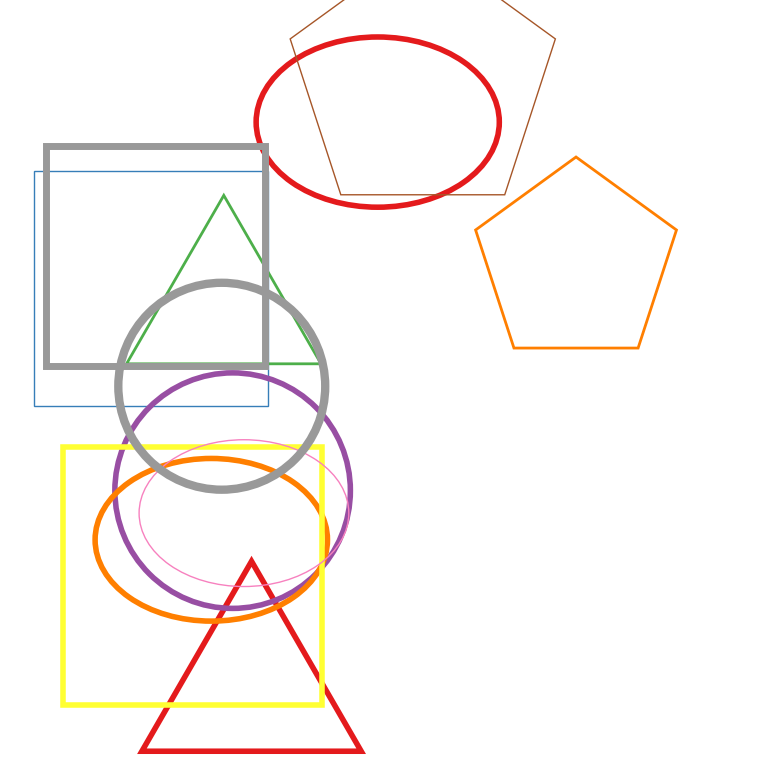[{"shape": "triangle", "thickness": 2, "radius": 0.82, "center": [0.327, 0.107]}, {"shape": "oval", "thickness": 2, "radius": 0.79, "center": [0.491, 0.841]}, {"shape": "square", "thickness": 0.5, "radius": 0.76, "center": [0.196, 0.625]}, {"shape": "triangle", "thickness": 1, "radius": 0.73, "center": [0.291, 0.6]}, {"shape": "circle", "thickness": 2, "radius": 0.76, "center": [0.302, 0.363]}, {"shape": "pentagon", "thickness": 1, "radius": 0.69, "center": [0.748, 0.659]}, {"shape": "oval", "thickness": 2, "radius": 0.75, "center": [0.274, 0.299]}, {"shape": "square", "thickness": 2, "radius": 0.84, "center": [0.25, 0.252]}, {"shape": "pentagon", "thickness": 0.5, "radius": 0.91, "center": [0.549, 0.894]}, {"shape": "oval", "thickness": 0.5, "radius": 0.68, "center": [0.317, 0.334]}, {"shape": "circle", "thickness": 3, "radius": 0.67, "center": [0.288, 0.498]}, {"shape": "square", "thickness": 2.5, "radius": 0.71, "center": [0.202, 0.668]}]